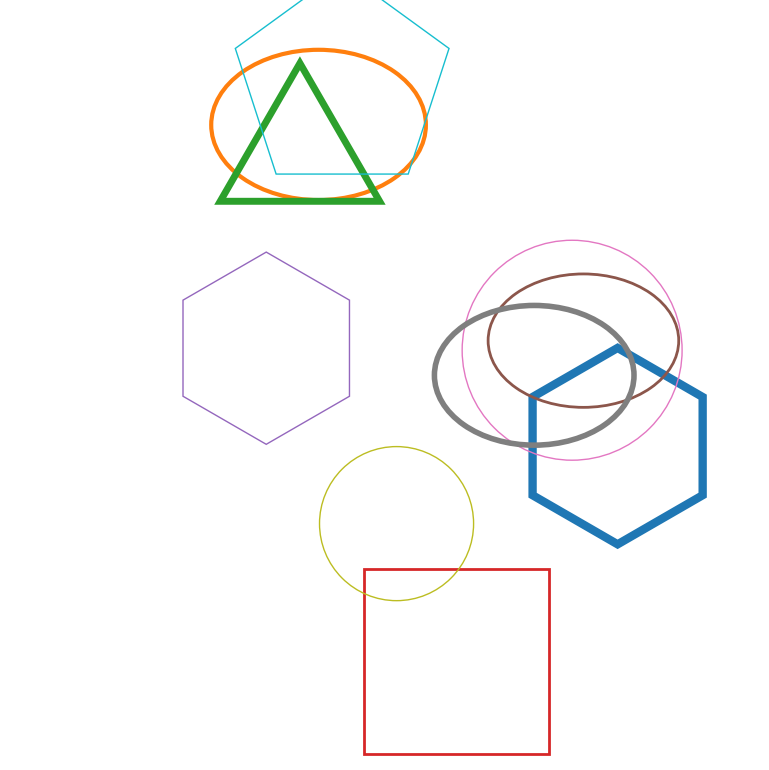[{"shape": "hexagon", "thickness": 3, "radius": 0.64, "center": [0.802, 0.421]}, {"shape": "oval", "thickness": 1.5, "radius": 0.7, "center": [0.414, 0.838]}, {"shape": "triangle", "thickness": 2.5, "radius": 0.6, "center": [0.39, 0.798]}, {"shape": "square", "thickness": 1, "radius": 0.6, "center": [0.592, 0.141]}, {"shape": "hexagon", "thickness": 0.5, "radius": 0.62, "center": [0.346, 0.548]}, {"shape": "oval", "thickness": 1, "radius": 0.62, "center": [0.758, 0.558]}, {"shape": "circle", "thickness": 0.5, "radius": 0.71, "center": [0.743, 0.545]}, {"shape": "oval", "thickness": 2, "radius": 0.65, "center": [0.694, 0.513]}, {"shape": "circle", "thickness": 0.5, "radius": 0.5, "center": [0.515, 0.32]}, {"shape": "pentagon", "thickness": 0.5, "radius": 0.73, "center": [0.444, 0.892]}]